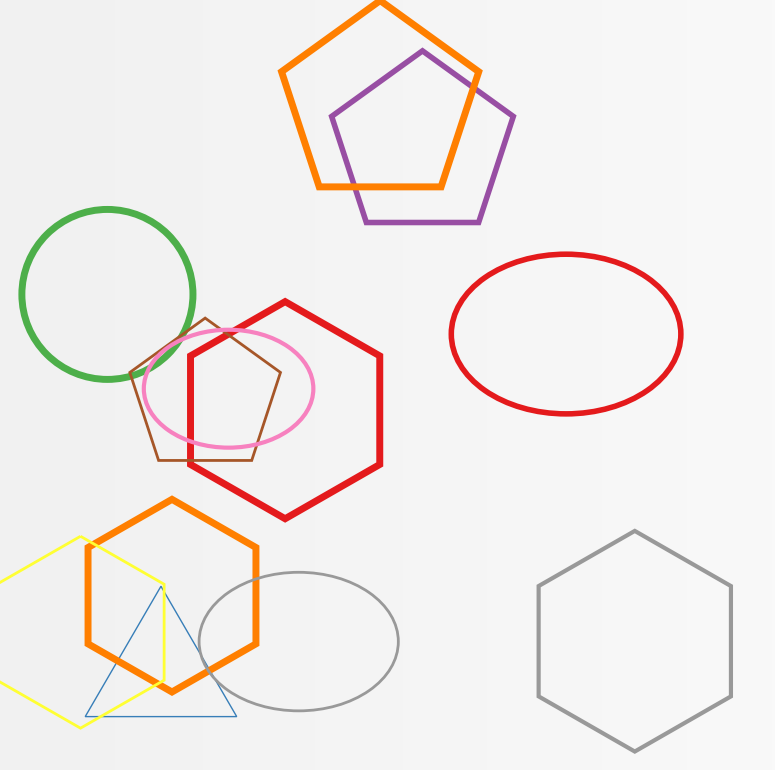[{"shape": "hexagon", "thickness": 2.5, "radius": 0.7, "center": [0.368, 0.467]}, {"shape": "oval", "thickness": 2, "radius": 0.74, "center": [0.73, 0.566]}, {"shape": "triangle", "thickness": 0.5, "radius": 0.56, "center": [0.208, 0.126]}, {"shape": "circle", "thickness": 2.5, "radius": 0.55, "center": [0.139, 0.618]}, {"shape": "pentagon", "thickness": 2, "radius": 0.62, "center": [0.545, 0.811]}, {"shape": "pentagon", "thickness": 2.5, "radius": 0.67, "center": [0.491, 0.866]}, {"shape": "hexagon", "thickness": 2.5, "radius": 0.63, "center": [0.222, 0.226]}, {"shape": "hexagon", "thickness": 1, "radius": 0.62, "center": [0.104, 0.179]}, {"shape": "pentagon", "thickness": 1, "radius": 0.51, "center": [0.265, 0.485]}, {"shape": "oval", "thickness": 1.5, "radius": 0.55, "center": [0.295, 0.495]}, {"shape": "hexagon", "thickness": 1.5, "radius": 0.72, "center": [0.819, 0.167]}, {"shape": "oval", "thickness": 1, "radius": 0.64, "center": [0.385, 0.167]}]